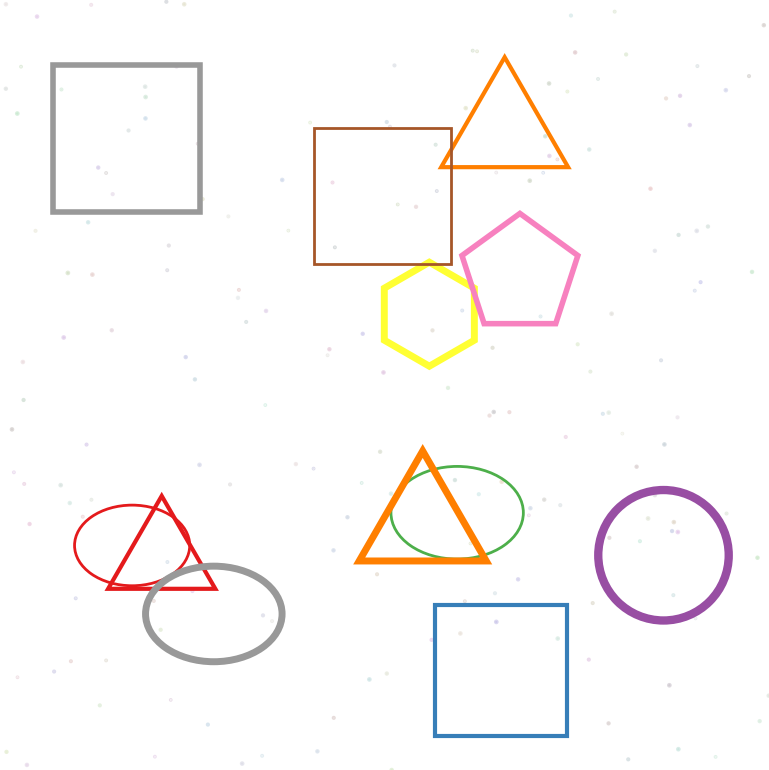[{"shape": "oval", "thickness": 1, "radius": 0.37, "center": [0.172, 0.292]}, {"shape": "triangle", "thickness": 1.5, "radius": 0.4, "center": [0.21, 0.276]}, {"shape": "square", "thickness": 1.5, "radius": 0.43, "center": [0.651, 0.129]}, {"shape": "oval", "thickness": 1, "radius": 0.43, "center": [0.594, 0.334]}, {"shape": "circle", "thickness": 3, "radius": 0.42, "center": [0.862, 0.279]}, {"shape": "triangle", "thickness": 2.5, "radius": 0.48, "center": [0.549, 0.319]}, {"shape": "triangle", "thickness": 1.5, "radius": 0.48, "center": [0.655, 0.83]}, {"shape": "hexagon", "thickness": 2.5, "radius": 0.34, "center": [0.558, 0.592]}, {"shape": "square", "thickness": 1, "radius": 0.44, "center": [0.497, 0.745]}, {"shape": "pentagon", "thickness": 2, "radius": 0.4, "center": [0.675, 0.644]}, {"shape": "square", "thickness": 2, "radius": 0.48, "center": [0.164, 0.82]}, {"shape": "oval", "thickness": 2.5, "radius": 0.44, "center": [0.278, 0.203]}]